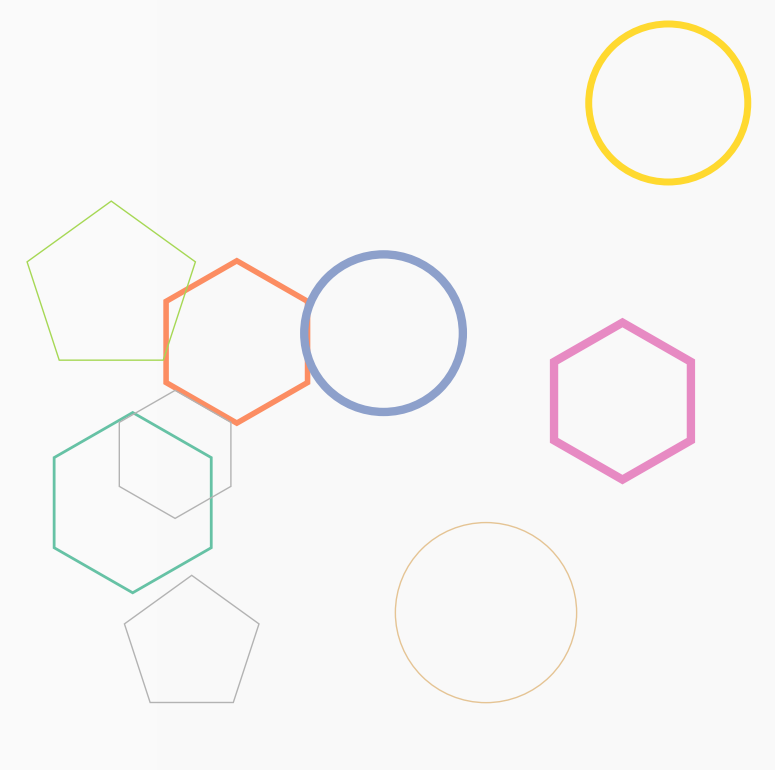[{"shape": "hexagon", "thickness": 1, "radius": 0.59, "center": [0.171, 0.347]}, {"shape": "hexagon", "thickness": 2, "radius": 0.53, "center": [0.306, 0.556]}, {"shape": "circle", "thickness": 3, "radius": 0.51, "center": [0.495, 0.567]}, {"shape": "hexagon", "thickness": 3, "radius": 0.51, "center": [0.803, 0.479]}, {"shape": "pentagon", "thickness": 0.5, "radius": 0.57, "center": [0.144, 0.625]}, {"shape": "circle", "thickness": 2.5, "radius": 0.51, "center": [0.862, 0.866]}, {"shape": "circle", "thickness": 0.5, "radius": 0.58, "center": [0.627, 0.204]}, {"shape": "pentagon", "thickness": 0.5, "radius": 0.46, "center": [0.247, 0.162]}, {"shape": "hexagon", "thickness": 0.5, "radius": 0.42, "center": [0.226, 0.41]}]